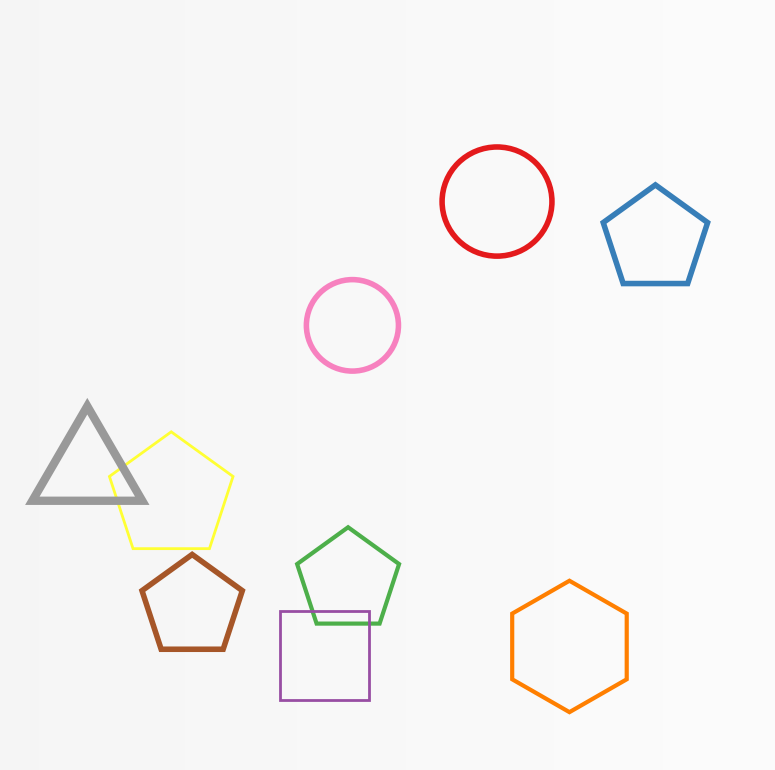[{"shape": "circle", "thickness": 2, "radius": 0.35, "center": [0.641, 0.738]}, {"shape": "pentagon", "thickness": 2, "radius": 0.35, "center": [0.846, 0.689]}, {"shape": "pentagon", "thickness": 1.5, "radius": 0.35, "center": [0.449, 0.246]}, {"shape": "square", "thickness": 1, "radius": 0.29, "center": [0.419, 0.149]}, {"shape": "hexagon", "thickness": 1.5, "radius": 0.43, "center": [0.735, 0.16]}, {"shape": "pentagon", "thickness": 1, "radius": 0.42, "center": [0.221, 0.355]}, {"shape": "pentagon", "thickness": 2, "radius": 0.34, "center": [0.248, 0.212]}, {"shape": "circle", "thickness": 2, "radius": 0.3, "center": [0.455, 0.577]}, {"shape": "triangle", "thickness": 3, "radius": 0.41, "center": [0.113, 0.391]}]